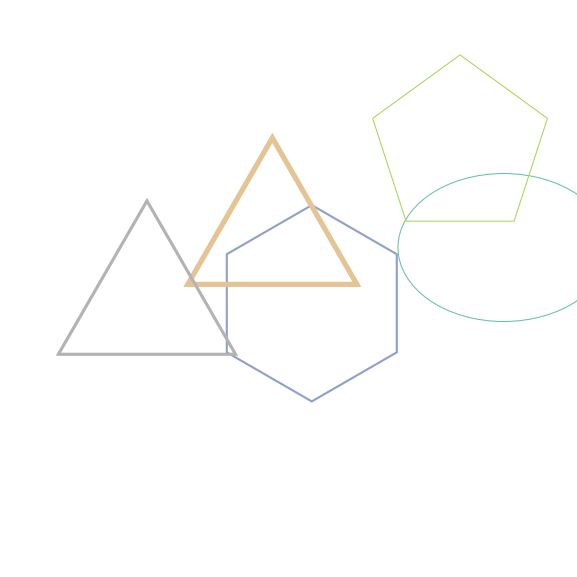[{"shape": "oval", "thickness": 0.5, "radius": 0.92, "center": [0.872, 0.571]}, {"shape": "hexagon", "thickness": 1, "radius": 0.85, "center": [0.54, 0.474]}, {"shape": "pentagon", "thickness": 0.5, "radius": 0.8, "center": [0.797, 0.745]}, {"shape": "triangle", "thickness": 2.5, "radius": 0.85, "center": [0.472, 0.591]}, {"shape": "triangle", "thickness": 1.5, "radius": 0.89, "center": [0.254, 0.474]}]